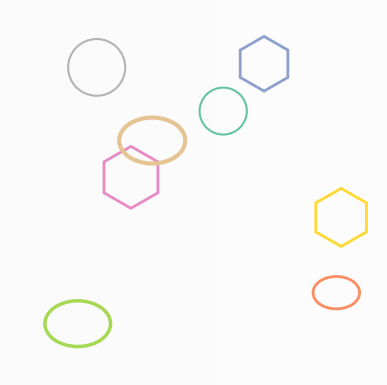[{"shape": "circle", "thickness": 1.5, "radius": 0.3, "center": [0.576, 0.711]}, {"shape": "oval", "thickness": 2, "radius": 0.3, "center": [0.868, 0.24]}, {"shape": "hexagon", "thickness": 2, "radius": 0.36, "center": [0.681, 0.834]}, {"shape": "hexagon", "thickness": 2, "radius": 0.4, "center": [0.338, 0.539]}, {"shape": "oval", "thickness": 2.5, "radius": 0.42, "center": [0.201, 0.159]}, {"shape": "hexagon", "thickness": 2, "radius": 0.38, "center": [0.88, 0.435]}, {"shape": "oval", "thickness": 3, "radius": 0.43, "center": [0.393, 0.635]}, {"shape": "circle", "thickness": 1.5, "radius": 0.37, "center": [0.25, 0.825]}]